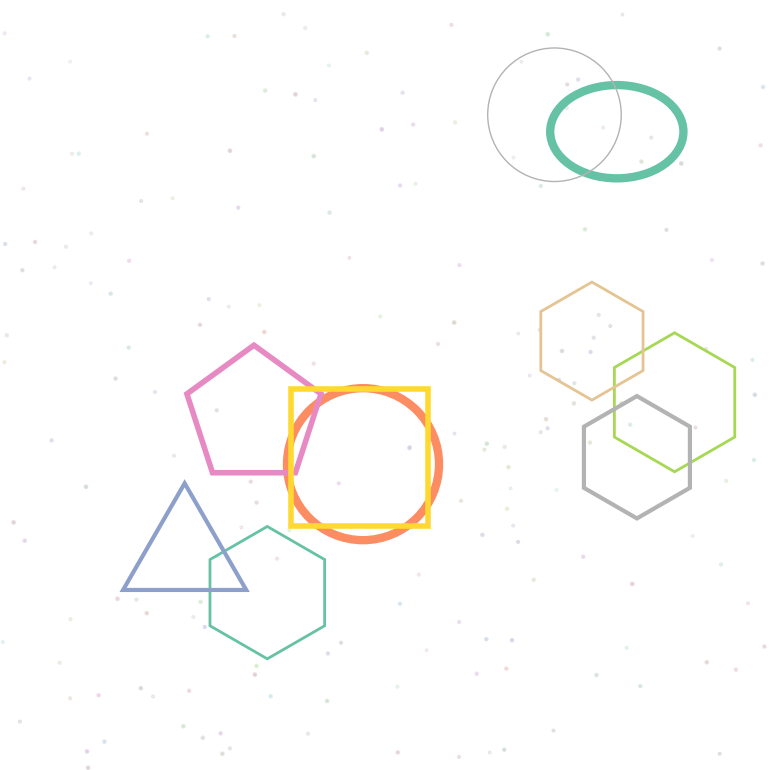[{"shape": "hexagon", "thickness": 1, "radius": 0.43, "center": [0.347, 0.23]}, {"shape": "oval", "thickness": 3, "radius": 0.43, "center": [0.801, 0.829]}, {"shape": "circle", "thickness": 3, "radius": 0.49, "center": [0.471, 0.397]}, {"shape": "triangle", "thickness": 1.5, "radius": 0.46, "center": [0.24, 0.28]}, {"shape": "pentagon", "thickness": 2, "radius": 0.46, "center": [0.33, 0.46]}, {"shape": "hexagon", "thickness": 1, "radius": 0.45, "center": [0.876, 0.478]}, {"shape": "square", "thickness": 2, "radius": 0.44, "center": [0.467, 0.405]}, {"shape": "hexagon", "thickness": 1, "radius": 0.38, "center": [0.769, 0.557]}, {"shape": "circle", "thickness": 0.5, "radius": 0.43, "center": [0.72, 0.851]}, {"shape": "hexagon", "thickness": 1.5, "radius": 0.4, "center": [0.827, 0.406]}]